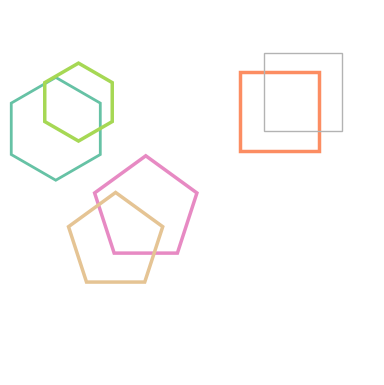[{"shape": "hexagon", "thickness": 2, "radius": 0.67, "center": [0.145, 0.665]}, {"shape": "square", "thickness": 2.5, "radius": 0.51, "center": [0.726, 0.71]}, {"shape": "pentagon", "thickness": 2.5, "radius": 0.7, "center": [0.379, 0.456]}, {"shape": "hexagon", "thickness": 2.5, "radius": 0.51, "center": [0.204, 0.735]}, {"shape": "pentagon", "thickness": 2.5, "radius": 0.64, "center": [0.3, 0.371]}, {"shape": "square", "thickness": 1, "radius": 0.51, "center": [0.787, 0.761]}]